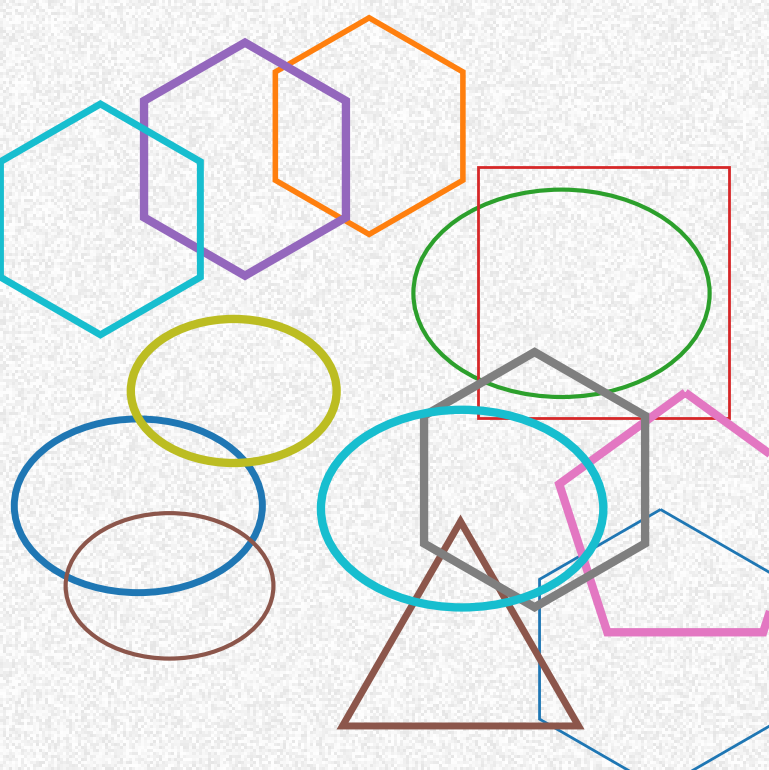[{"shape": "hexagon", "thickness": 1, "radius": 0.91, "center": [0.858, 0.157]}, {"shape": "oval", "thickness": 2.5, "radius": 0.81, "center": [0.18, 0.343]}, {"shape": "hexagon", "thickness": 2, "radius": 0.7, "center": [0.479, 0.836]}, {"shape": "oval", "thickness": 1.5, "radius": 0.96, "center": [0.729, 0.619]}, {"shape": "square", "thickness": 1, "radius": 0.82, "center": [0.784, 0.62]}, {"shape": "hexagon", "thickness": 3, "radius": 0.76, "center": [0.318, 0.793]}, {"shape": "triangle", "thickness": 2.5, "radius": 0.89, "center": [0.598, 0.146]}, {"shape": "oval", "thickness": 1.5, "radius": 0.67, "center": [0.22, 0.239]}, {"shape": "pentagon", "thickness": 3, "radius": 0.86, "center": [0.89, 0.318]}, {"shape": "hexagon", "thickness": 3, "radius": 0.83, "center": [0.694, 0.377]}, {"shape": "oval", "thickness": 3, "radius": 0.67, "center": [0.304, 0.492]}, {"shape": "hexagon", "thickness": 2.5, "radius": 0.75, "center": [0.13, 0.715]}, {"shape": "oval", "thickness": 3, "radius": 0.92, "center": [0.6, 0.339]}]